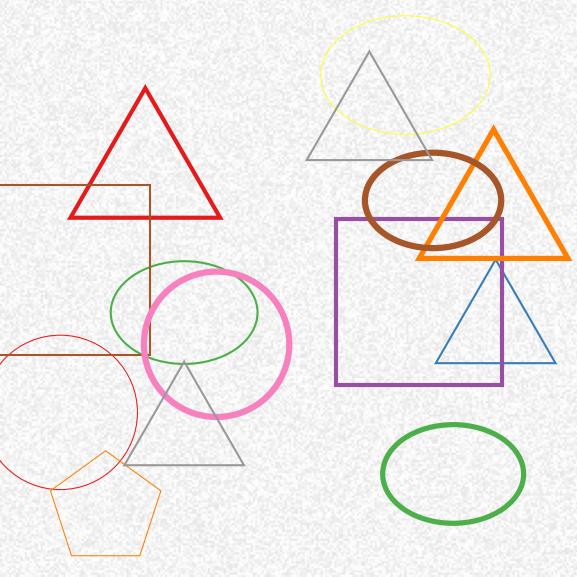[{"shape": "triangle", "thickness": 2, "radius": 0.75, "center": [0.252, 0.697]}, {"shape": "circle", "thickness": 0.5, "radius": 0.67, "center": [0.104, 0.285]}, {"shape": "triangle", "thickness": 1, "radius": 0.6, "center": [0.858, 0.43]}, {"shape": "oval", "thickness": 2.5, "radius": 0.61, "center": [0.785, 0.178]}, {"shape": "oval", "thickness": 1, "radius": 0.64, "center": [0.319, 0.458]}, {"shape": "square", "thickness": 2, "radius": 0.72, "center": [0.725, 0.477]}, {"shape": "triangle", "thickness": 2.5, "radius": 0.74, "center": [0.855, 0.626]}, {"shape": "pentagon", "thickness": 0.5, "radius": 0.5, "center": [0.183, 0.118]}, {"shape": "oval", "thickness": 0.5, "radius": 0.73, "center": [0.702, 0.869]}, {"shape": "square", "thickness": 1, "radius": 0.74, "center": [0.112, 0.532]}, {"shape": "oval", "thickness": 3, "radius": 0.59, "center": [0.75, 0.652]}, {"shape": "circle", "thickness": 3, "radius": 0.63, "center": [0.375, 0.403]}, {"shape": "triangle", "thickness": 1, "radius": 0.6, "center": [0.319, 0.253]}, {"shape": "triangle", "thickness": 1, "radius": 0.63, "center": [0.64, 0.785]}]